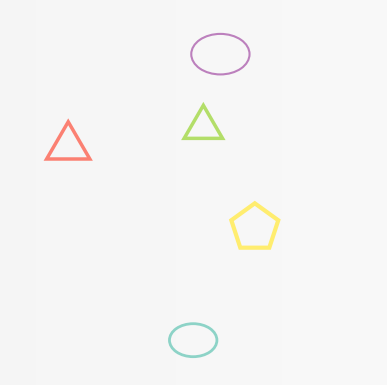[{"shape": "oval", "thickness": 2, "radius": 0.31, "center": [0.499, 0.116]}, {"shape": "triangle", "thickness": 2.5, "radius": 0.32, "center": [0.176, 0.619]}, {"shape": "triangle", "thickness": 2.5, "radius": 0.29, "center": [0.525, 0.669]}, {"shape": "oval", "thickness": 1.5, "radius": 0.38, "center": [0.569, 0.859]}, {"shape": "pentagon", "thickness": 3, "radius": 0.32, "center": [0.658, 0.408]}]